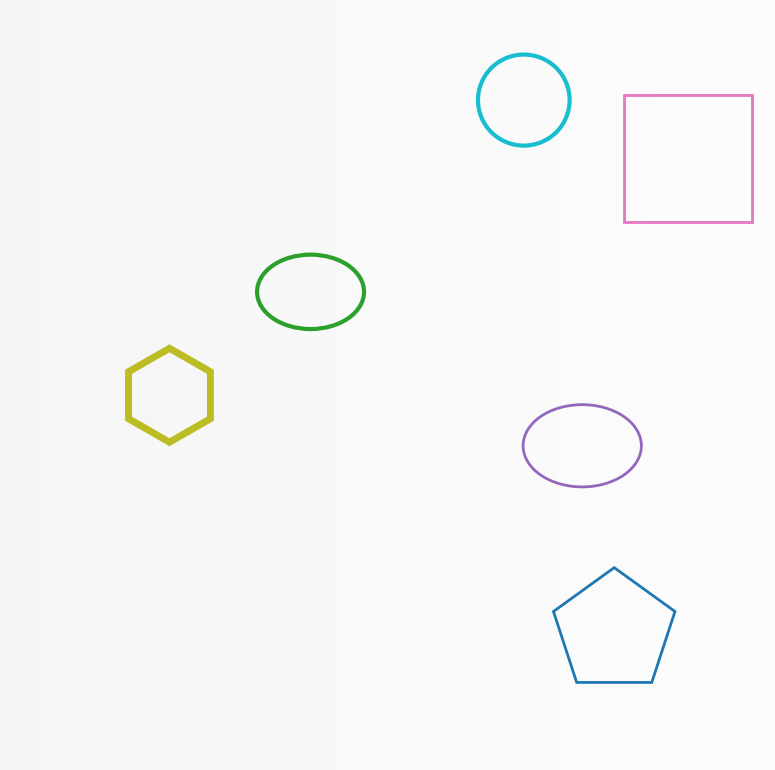[{"shape": "pentagon", "thickness": 1, "radius": 0.41, "center": [0.793, 0.18]}, {"shape": "oval", "thickness": 1.5, "radius": 0.35, "center": [0.401, 0.621]}, {"shape": "oval", "thickness": 1, "radius": 0.38, "center": [0.751, 0.421]}, {"shape": "square", "thickness": 1, "radius": 0.41, "center": [0.888, 0.795]}, {"shape": "hexagon", "thickness": 2.5, "radius": 0.3, "center": [0.219, 0.487]}, {"shape": "circle", "thickness": 1.5, "radius": 0.3, "center": [0.676, 0.87]}]